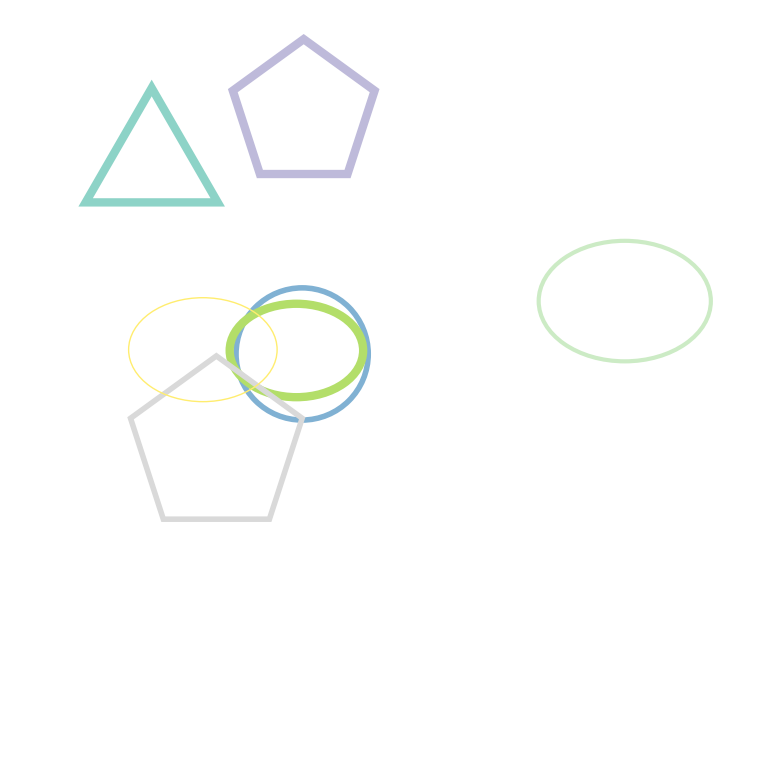[{"shape": "triangle", "thickness": 3, "radius": 0.5, "center": [0.197, 0.787]}, {"shape": "pentagon", "thickness": 3, "radius": 0.48, "center": [0.394, 0.852]}, {"shape": "circle", "thickness": 2, "radius": 0.43, "center": [0.392, 0.54]}, {"shape": "oval", "thickness": 3, "radius": 0.43, "center": [0.385, 0.545]}, {"shape": "pentagon", "thickness": 2, "radius": 0.59, "center": [0.281, 0.421]}, {"shape": "oval", "thickness": 1.5, "radius": 0.56, "center": [0.811, 0.609]}, {"shape": "oval", "thickness": 0.5, "radius": 0.48, "center": [0.263, 0.546]}]